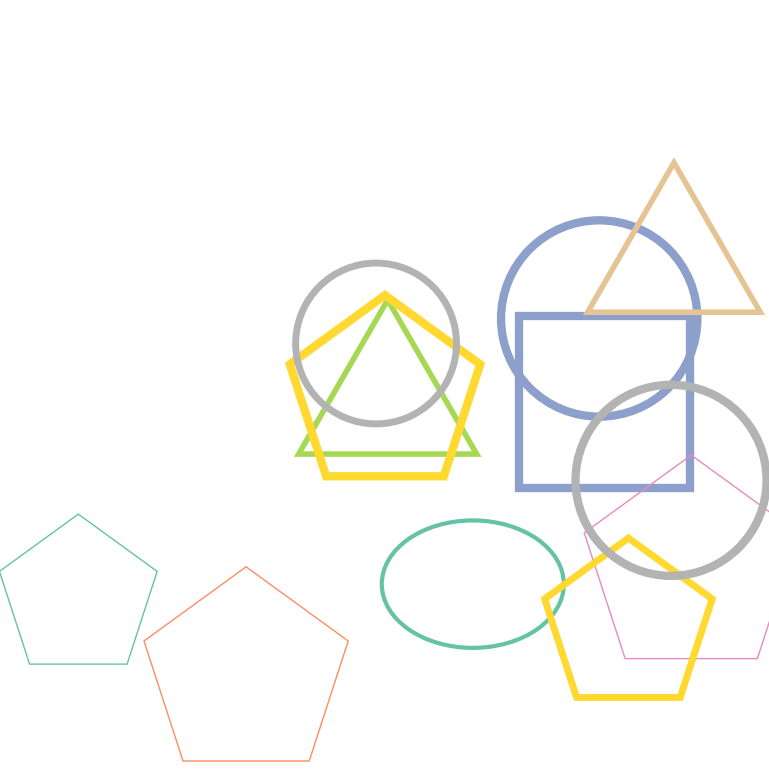[{"shape": "pentagon", "thickness": 0.5, "radius": 0.54, "center": [0.102, 0.225]}, {"shape": "oval", "thickness": 1.5, "radius": 0.59, "center": [0.614, 0.241]}, {"shape": "pentagon", "thickness": 0.5, "radius": 0.7, "center": [0.32, 0.124]}, {"shape": "circle", "thickness": 3, "radius": 0.64, "center": [0.778, 0.586]}, {"shape": "square", "thickness": 3, "radius": 0.56, "center": [0.785, 0.478]}, {"shape": "pentagon", "thickness": 0.5, "radius": 0.73, "center": [0.898, 0.263]}, {"shape": "triangle", "thickness": 2, "radius": 0.67, "center": [0.503, 0.477]}, {"shape": "pentagon", "thickness": 3, "radius": 0.65, "center": [0.5, 0.487]}, {"shape": "pentagon", "thickness": 2.5, "radius": 0.57, "center": [0.816, 0.187]}, {"shape": "triangle", "thickness": 2, "radius": 0.65, "center": [0.875, 0.659]}, {"shape": "circle", "thickness": 3, "radius": 0.62, "center": [0.872, 0.376]}, {"shape": "circle", "thickness": 2.5, "radius": 0.52, "center": [0.488, 0.554]}]